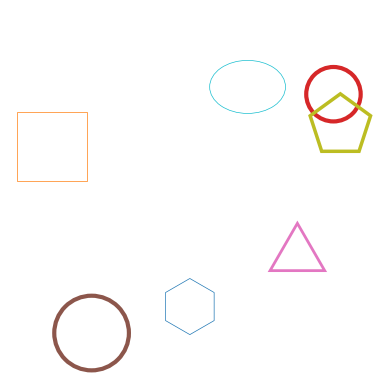[{"shape": "hexagon", "thickness": 0.5, "radius": 0.36, "center": [0.493, 0.204]}, {"shape": "square", "thickness": 0.5, "radius": 0.45, "center": [0.135, 0.619]}, {"shape": "circle", "thickness": 3, "radius": 0.35, "center": [0.866, 0.755]}, {"shape": "circle", "thickness": 3, "radius": 0.48, "center": [0.238, 0.135]}, {"shape": "triangle", "thickness": 2, "radius": 0.41, "center": [0.772, 0.338]}, {"shape": "pentagon", "thickness": 2.5, "radius": 0.41, "center": [0.884, 0.674]}, {"shape": "oval", "thickness": 0.5, "radius": 0.49, "center": [0.643, 0.774]}]